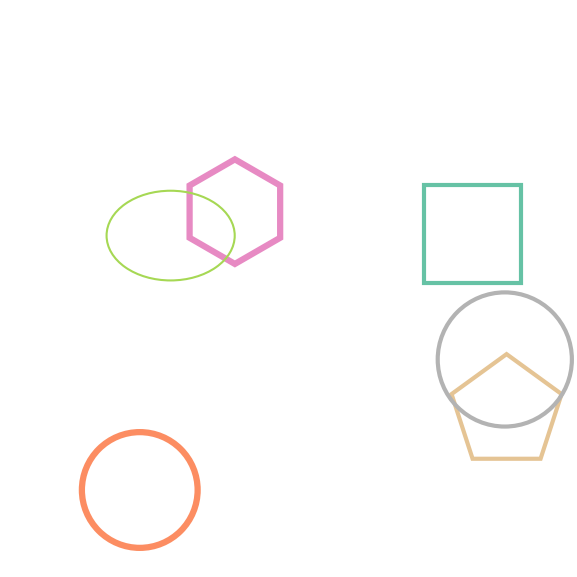[{"shape": "square", "thickness": 2, "radius": 0.42, "center": [0.818, 0.594]}, {"shape": "circle", "thickness": 3, "radius": 0.5, "center": [0.242, 0.151]}, {"shape": "hexagon", "thickness": 3, "radius": 0.45, "center": [0.407, 0.633]}, {"shape": "oval", "thickness": 1, "radius": 0.55, "center": [0.295, 0.591]}, {"shape": "pentagon", "thickness": 2, "radius": 0.5, "center": [0.877, 0.286]}, {"shape": "circle", "thickness": 2, "radius": 0.58, "center": [0.874, 0.377]}]